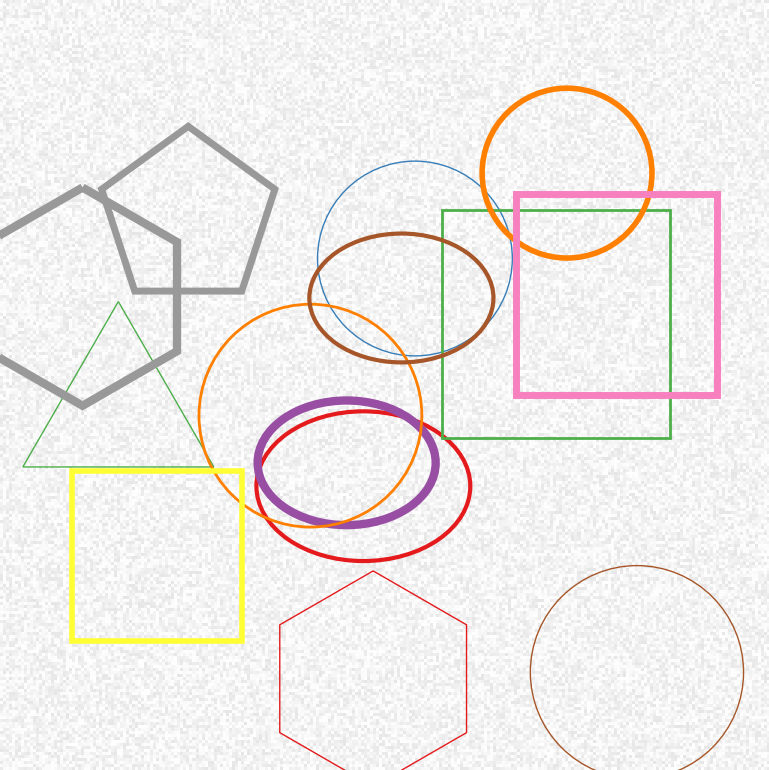[{"shape": "hexagon", "thickness": 0.5, "radius": 0.7, "center": [0.485, 0.119]}, {"shape": "oval", "thickness": 1.5, "radius": 0.69, "center": [0.472, 0.369]}, {"shape": "circle", "thickness": 0.5, "radius": 0.63, "center": [0.539, 0.664]}, {"shape": "square", "thickness": 1, "radius": 0.74, "center": [0.723, 0.579]}, {"shape": "triangle", "thickness": 0.5, "radius": 0.72, "center": [0.154, 0.465]}, {"shape": "oval", "thickness": 3, "radius": 0.58, "center": [0.45, 0.399]}, {"shape": "circle", "thickness": 1, "radius": 0.72, "center": [0.403, 0.46]}, {"shape": "circle", "thickness": 2, "radius": 0.55, "center": [0.736, 0.775]}, {"shape": "square", "thickness": 2, "radius": 0.55, "center": [0.204, 0.278]}, {"shape": "circle", "thickness": 0.5, "radius": 0.69, "center": [0.827, 0.127]}, {"shape": "oval", "thickness": 1.5, "radius": 0.6, "center": [0.521, 0.613]}, {"shape": "square", "thickness": 2.5, "radius": 0.65, "center": [0.801, 0.618]}, {"shape": "pentagon", "thickness": 2.5, "radius": 0.59, "center": [0.244, 0.718]}, {"shape": "hexagon", "thickness": 3, "radius": 0.71, "center": [0.107, 0.615]}]